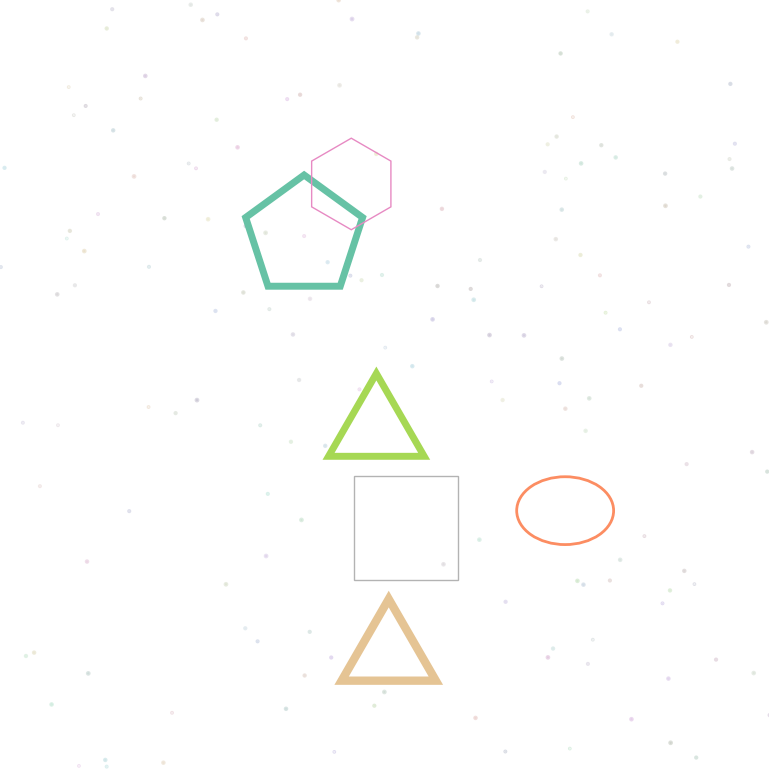[{"shape": "pentagon", "thickness": 2.5, "radius": 0.4, "center": [0.395, 0.693]}, {"shape": "oval", "thickness": 1, "radius": 0.31, "center": [0.734, 0.337]}, {"shape": "hexagon", "thickness": 0.5, "radius": 0.3, "center": [0.456, 0.761]}, {"shape": "triangle", "thickness": 2.5, "radius": 0.36, "center": [0.489, 0.443]}, {"shape": "triangle", "thickness": 3, "radius": 0.35, "center": [0.505, 0.151]}, {"shape": "square", "thickness": 0.5, "radius": 0.34, "center": [0.528, 0.314]}]